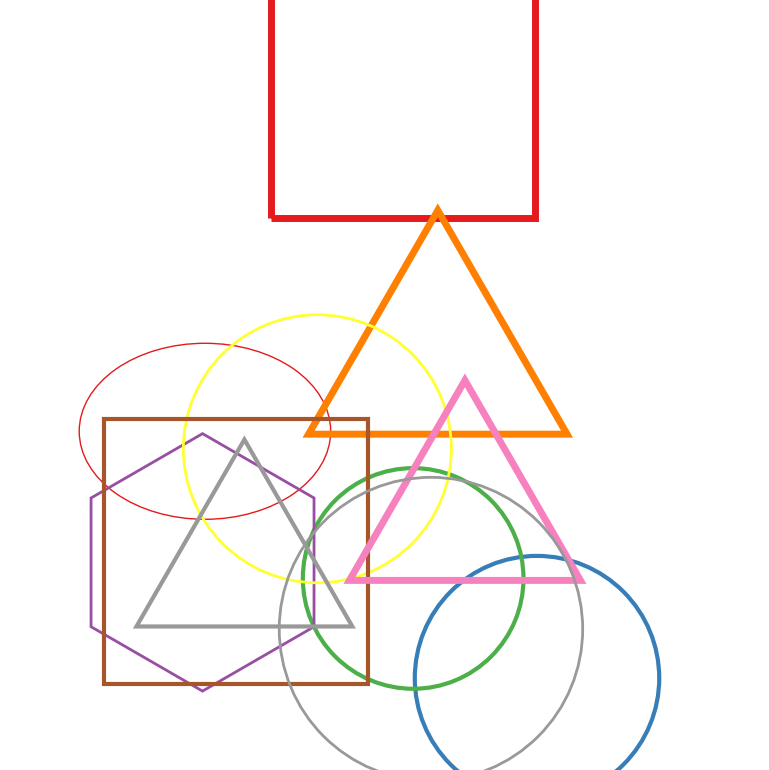[{"shape": "square", "thickness": 2.5, "radius": 0.86, "center": [0.523, 0.888]}, {"shape": "oval", "thickness": 0.5, "radius": 0.82, "center": [0.266, 0.44]}, {"shape": "circle", "thickness": 1.5, "radius": 0.79, "center": [0.697, 0.119]}, {"shape": "circle", "thickness": 1.5, "radius": 0.72, "center": [0.537, 0.249]}, {"shape": "hexagon", "thickness": 1, "radius": 0.84, "center": [0.263, 0.27]}, {"shape": "triangle", "thickness": 2.5, "radius": 0.97, "center": [0.569, 0.533]}, {"shape": "circle", "thickness": 1, "radius": 0.87, "center": [0.412, 0.417]}, {"shape": "square", "thickness": 1.5, "radius": 0.86, "center": [0.307, 0.284]}, {"shape": "triangle", "thickness": 2.5, "radius": 0.87, "center": [0.604, 0.333]}, {"shape": "triangle", "thickness": 1.5, "radius": 0.81, "center": [0.317, 0.267]}, {"shape": "circle", "thickness": 1, "radius": 0.99, "center": [0.56, 0.183]}]